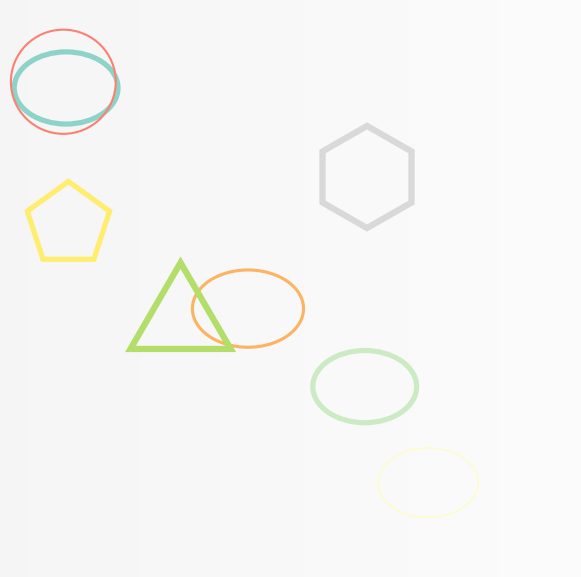[{"shape": "oval", "thickness": 2.5, "radius": 0.45, "center": [0.114, 0.847]}, {"shape": "oval", "thickness": 0.5, "radius": 0.43, "center": [0.737, 0.163]}, {"shape": "circle", "thickness": 1, "radius": 0.45, "center": [0.109, 0.858]}, {"shape": "oval", "thickness": 1.5, "radius": 0.48, "center": [0.427, 0.465]}, {"shape": "triangle", "thickness": 3, "radius": 0.5, "center": [0.311, 0.445]}, {"shape": "hexagon", "thickness": 3, "radius": 0.44, "center": [0.631, 0.693]}, {"shape": "oval", "thickness": 2.5, "radius": 0.45, "center": [0.627, 0.33]}, {"shape": "pentagon", "thickness": 2.5, "radius": 0.37, "center": [0.118, 0.61]}]